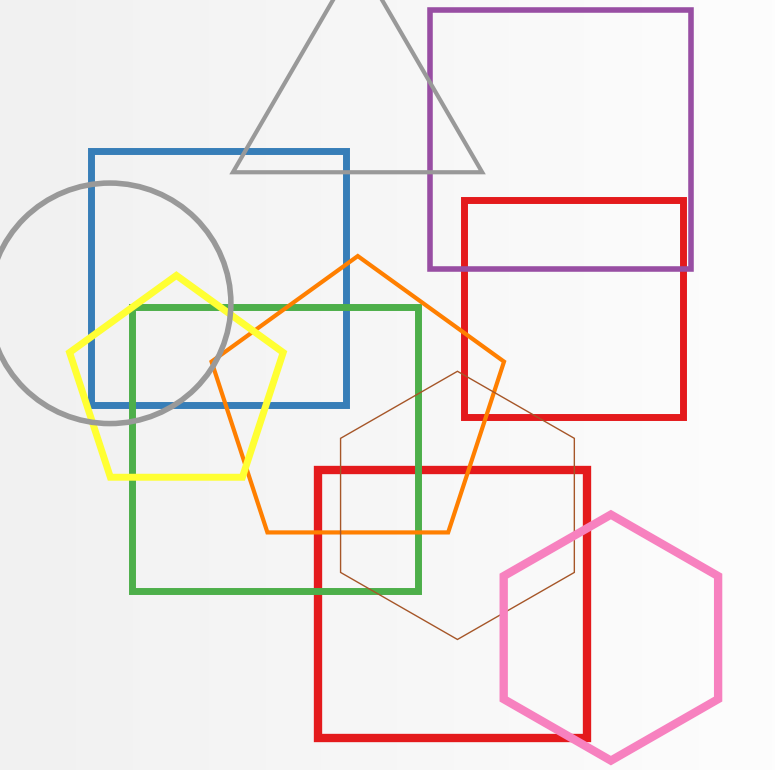[{"shape": "square", "thickness": 3, "radius": 0.87, "center": [0.584, 0.215]}, {"shape": "square", "thickness": 2.5, "radius": 0.71, "center": [0.74, 0.599]}, {"shape": "square", "thickness": 2.5, "radius": 0.82, "center": [0.282, 0.638]}, {"shape": "square", "thickness": 2.5, "radius": 0.92, "center": [0.355, 0.417]}, {"shape": "square", "thickness": 2, "radius": 0.84, "center": [0.723, 0.819]}, {"shape": "pentagon", "thickness": 1.5, "radius": 0.99, "center": [0.462, 0.469]}, {"shape": "pentagon", "thickness": 2.5, "radius": 0.72, "center": [0.228, 0.497]}, {"shape": "hexagon", "thickness": 0.5, "radius": 0.87, "center": [0.59, 0.344]}, {"shape": "hexagon", "thickness": 3, "radius": 0.8, "center": [0.788, 0.172]}, {"shape": "triangle", "thickness": 1.5, "radius": 0.93, "center": [0.461, 0.869]}, {"shape": "circle", "thickness": 2, "radius": 0.78, "center": [0.142, 0.606]}]